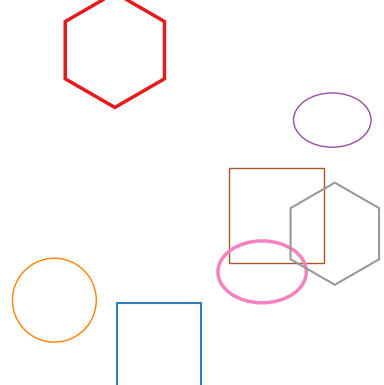[{"shape": "hexagon", "thickness": 2.5, "radius": 0.74, "center": [0.298, 0.87]}, {"shape": "square", "thickness": 1.5, "radius": 0.55, "center": [0.413, 0.102]}, {"shape": "oval", "thickness": 1, "radius": 0.5, "center": [0.863, 0.688]}, {"shape": "circle", "thickness": 1, "radius": 0.54, "center": [0.141, 0.22]}, {"shape": "square", "thickness": 1, "radius": 0.62, "center": [0.718, 0.441]}, {"shape": "oval", "thickness": 2.5, "radius": 0.57, "center": [0.681, 0.294]}, {"shape": "hexagon", "thickness": 1.5, "radius": 0.66, "center": [0.87, 0.393]}]